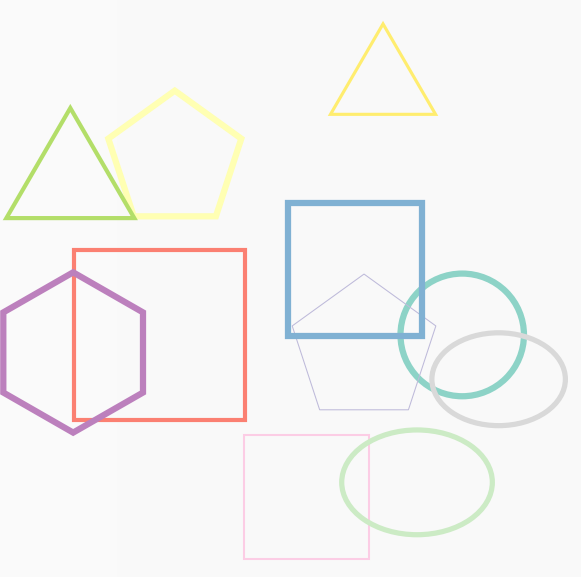[{"shape": "circle", "thickness": 3, "radius": 0.53, "center": [0.795, 0.419]}, {"shape": "pentagon", "thickness": 3, "radius": 0.6, "center": [0.301, 0.722]}, {"shape": "pentagon", "thickness": 0.5, "radius": 0.65, "center": [0.626, 0.395]}, {"shape": "square", "thickness": 2, "radius": 0.74, "center": [0.274, 0.419]}, {"shape": "square", "thickness": 3, "radius": 0.58, "center": [0.61, 0.532]}, {"shape": "triangle", "thickness": 2, "radius": 0.64, "center": [0.121, 0.685]}, {"shape": "square", "thickness": 1, "radius": 0.54, "center": [0.527, 0.138]}, {"shape": "oval", "thickness": 2.5, "radius": 0.57, "center": [0.858, 0.342]}, {"shape": "hexagon", "thickness": 3, "radius": 0.69, "center": [0.126, 0.389]}, {"shape": "oval", "thickness": 2.5, "radius": 0.65, "center": [0.717, 0.164]}, {"shape": "triangle", "thickness": 1.5, "radius": 0.52, "center": [0.659, 0.853]}]